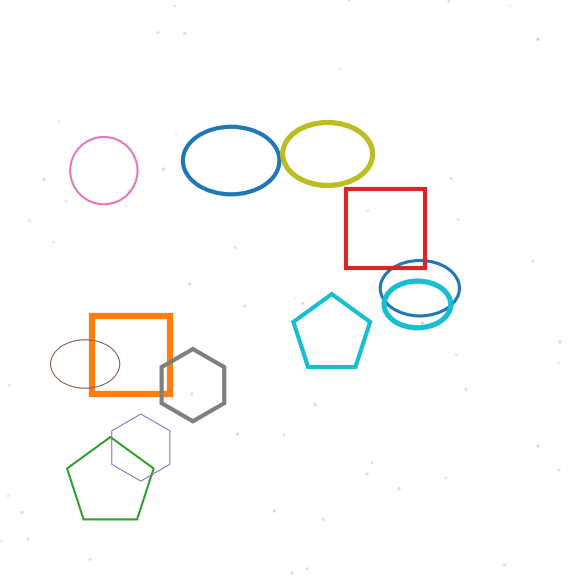[{"shape": "oval", "thickness": 2, "radius": 0.42, "center": [0.4, 0.721]}, {"shape": "oval", "thickness": 1.5, "radius": 0.34, "center": [0.727, 0.5]}, {"shape": "square", "thickness": 3, "radius": 0.34, "center": [0.227, 0.384]}, {"shape": "pentagon", "thickness": 1, "radius": 0.39, "center": [0.191, 0.164]}, {"shape": "square", "thickness": 2, "radius": 0.34, "center": [0.668, 0.603]}, {"shape": "hexagon", "thickness": 0.5, "radius": 0.29, "center": [0.244, 0.224]}, {"shape": "oval", "thickness": 0.5, "radius": 0.3, "center": [0.147, 0.369]}, {"shape": "circle", "thickness": 1, "radius": 0.29, "center": [0.18, 0.704]}, {"shape": "hexagon", "thickness": 2, "radius": 0.31, "center": [0.334, 0.332]}, {"shape": "oval", "thickness": 2.5, "radius": 0.39, "center": [0.567, 0.733]}, {"shape": "oval", "thickness": 2.5, "radius": 0.29, "center": [0.723, 0.472]}, {"shape": "pentagon", "thickness": 2, "radius": 0.35, "center": [0.574, 0.42]}]